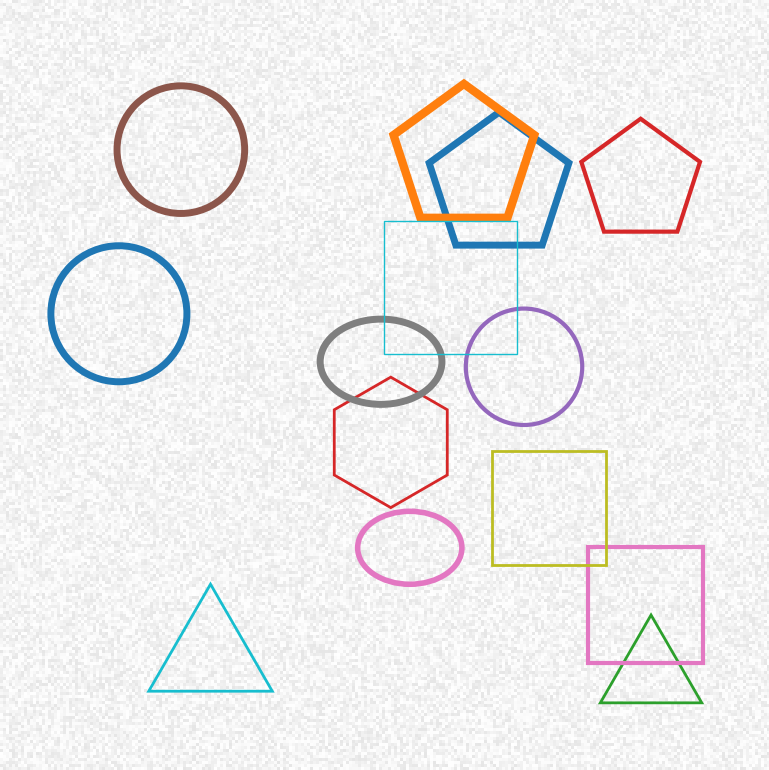[{"shape": "pentagon", "thickness": 2.5, "radius": 0.48, "center": [0.648, 0.759]}, {"shape": "circle", "thickness": 2.5, "radius": 0.44, "center": [0.154, 0.593]}, {"shape": "pentagon", "thickness": 3, "radius": 0.48, "center": [0.603, 0.795]}, {"shape": "triangle", "thickness": 1, "radius": 0.38, "center": [0.846, 0.125]}, {"shape": "hexagon", "thickness": 1, "radius": 0.42, "center": [0.507, 0.425]}, {"shape": "pentagon", "thickness": 1.5, "radius": 0.41, "center": [0.832, 0.765]}, {"shape": "circle", "thickness": 1.5, "radius": 0.38, "center": [0.681, 0.524]}, {"shape": "circle", "thickness": 2.5, "radius": 0.41, "center": [0.235, 0.806]}, {"shape": "oval", "thickness": 2, "radius": 0.34, "center": [0.532, 0.289]}, {"shape": "square", "thickness": 1.5, "radius": 0.38, "center": [0.838, 0.214]}, {"shape": "oval", "thickness": 2.5, "radius": 0.4, "center": [0.495, 0.53]}, {"shape": "square", "thickness": 1, "radius": 0.37, "center": [0.713, 0.34]}, {"shape": "square", "thickness": 0.5, "radius": 0.43, "center": [0.585, 0.626]}, {"shape": "triangle", "thickness": 1, "radius": 0.46, "center": [0.273, 0.149]}]